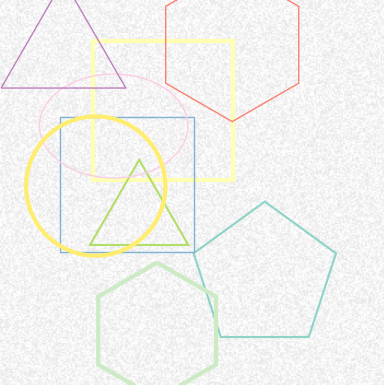[{"shape": "pentagon", "thickness": 1.5, "radius": 0.97, "center": [0.688, 0.282]}, {"shape": "square", "thickness": 3, "radius": 0.9, "center": [0.423, 0.714]}, {"shape": "hexagon", "thickness": 1, "radius": 1.0, "center": [0.603, 0.884]}, {"shape": "square", "thickness": 1, "radius": 0.87, "center": [0.331, 0.521]}, {"shape": "triangle", "thickness": 1.5, "radius": 0.74, "center": [0.362, 0.437]}, {"shape": "oval", "thickness": 1, "radius": 0.96, "center": [0.295, 0.673]}, {"shape": "triangle", "thickness": 1, "radius": 0.94, "center": [0.165, 0.865]}, {"shape": "hexagon", "thickness": 3, "radius": 0.88, "center": [0.408, 0.141]}, {"shape": "circle", "thickness": 3, "radius": 0.9, "center": [0.249, 0.517]}]